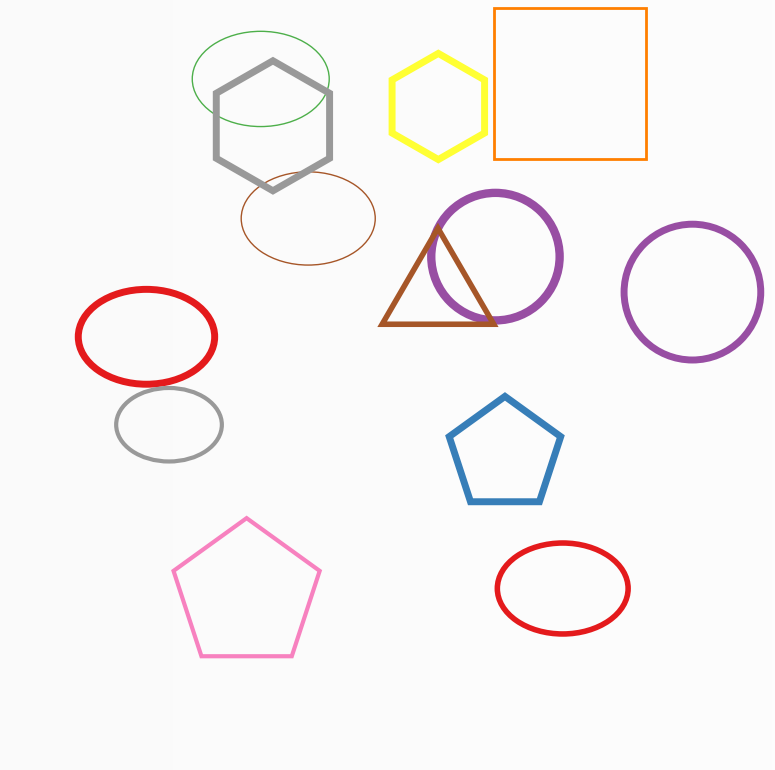[{"shape": "oval", "thickness": 2, "radius": 0.42, "center": [0.726, 0.236]}, {"shape": "oval", "thickness": 2.5, "radius": 0.44, "center": [0.189, 0.563]}, {"shape": "pentagon", "thickness": 2.5, "radius": 0.38, "center": [0.652, 0.41]}, {"shape": "oval", "thickness": 0.5, "radius": 0.44, "center": [0.336, 0.897]}, {"shape": "circle", "thickness": 3, "radius": 0.41, "center": [0.639, 0.667]}, {"shape": "circle", "thickness": 2.5, "radius": 0.44, "center": [0.893, 0.621]}, {"shape": "square", "thickness": 1, "radius": 0.49, "center": [0.736, 0.891]}, {"shape": "hexagon", "thickness": 2.5, "radius": 0.34, "center": [0.566, 0.862]}, {"shape": "oval", "thickness": 0.5, "radius": 0.43, "center": [0.398, 0.716]}, {"shape": "triangle", "thickness": 2, "radius": 0.42, "center": [0.565, 0.62]}, {"shape": "pentagon", "thickness": 1.5, "radius": 0.5, "center": [0.318, 0.228]}, {"shape": "oval", "thickness": 1.5, "radius": 0.34, "center": [0.218, 0.448]}, {"shape": "hexagon", "thickness": 2.5, "radius": 0.42, "center": [0.352, 0.837]}]